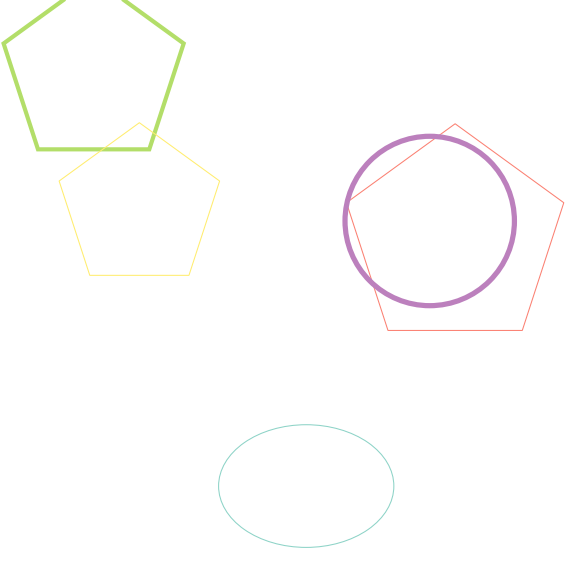[{"shape": "oval", "thickness": 0.5, "radius": 0.76, "center": [0.53, 0.157]}, {"shape": "pentagon", "thickness": 0.5, "radius": 0.99, "center": [0.788, 0.587]}, {"shape": "pentagon", "thickness": 2, "radius": 0.82, "center": [0.162, 0.873]}, {"shape": "circle", "thickness": 2.5, "radius": 0.73, "center": [0.744, 0.616]}, {"shape": "pentagon", "thickness": 0.5, "radius": 0.73, "center": [0.241, 0.641]}]